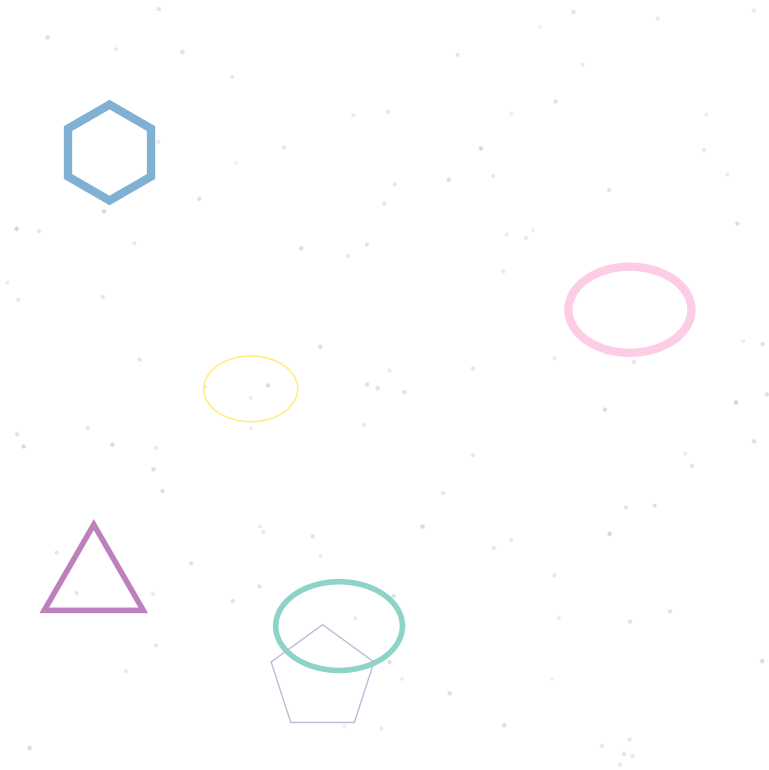[{"shape": "oval", "thickness": 2, "radius": 0.41, "center": [0.44, 0.187]}, {"shape": "pentagon", "thickness": 0.5, "radius": 0.35, "center": [0.419, 0.119]}, {"shape": "hexagon", "thickness": 3, "radius": 0.31, "center": [0.142, 0.802]}, {"shape": "oval", "thickness": 3, "radius": 0.4, "center": [0.818, 0.598]}, {"shape": "triangle", "thickness": 2, "radius": 0.37, "center": [0.122, 0.244]}, {"shape": "oval", "thickness": 0.5, "radius": 0.31, "center": [0.326, 0.495]}]